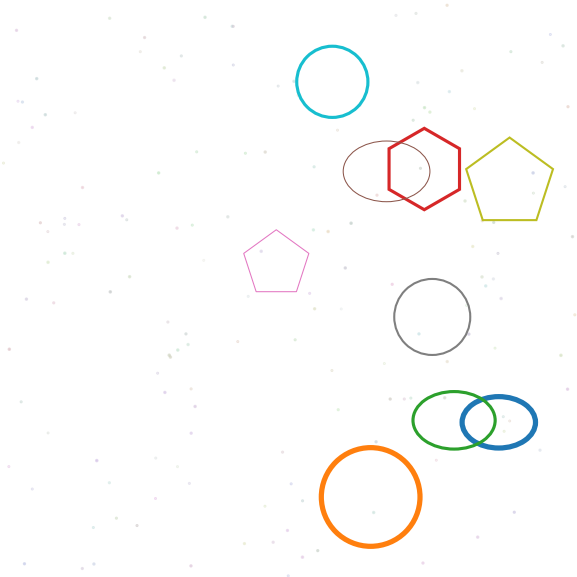[{"shape": "oval", "thickness": 2.5, "radius": 0.32, "center": [0.864, 0.268]}, {"shape": "circle", "thickness": 2.5, "radius": 0.43, "center": [0.642, 0.139]}, {"shape": "oval", "thickness": 1.5, "radius": 0.36, "center": [0.786, 0.271]}, {"shape": "hexagon", "thickness": 1.5, "radius": 0.35, "center": [0.735, 0.706]}, {"shape": "oval", "thickness": 0.5, "radius": 0.38, "center": [0.669, 0.702]}, {"shape": "pentagon", "thickness": 0.5, "radius": 0.3, "center": [0.478, 0.542]}, {"shape": "circle", "thickness": 1, "radius": 0.33, "center": [0.748, 0.45]}, {"shape": "pentagon", "thickness": 1, "radius": 0.4, "center": [0.882, 0.682]}, {"shape": "circle", "thickness": 1.5, "radius": 0.31, "center": [0.575, 0.857]}]